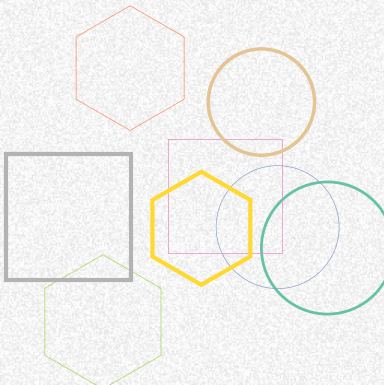[{"shape": "circle", "thickness": 2, "radius": 0.86, "center": [0.851, 0.356]}, {"shape": "hexagon", "thickness": 0.5, "radius": 0.81, "center": [0.338, 0.823]}, {"shape": "circle", "thickness": 0.5, "radius": 0.8, "center": [0.721, 0.41]}, {"shape": "square", "thickness": 0.5, "radius": 0.74, "center": [0.584, 0.49]}, {"shape": "hexagon", "thickness": 0.5, "radius": 0.87, "center": [0.267, 0.164]}, {"shape": "hexagon", "thickness": 3, "radius": 0.73, "center": [0.523, 0.407]}, {"shape": "circle", "thickness": 2.5, "radius": 0.69, "center": [0.679, 0.735]}, {"shape": "square", "thickness": 3, "radius": 0.81, "center": [0.178, 0.436]}]